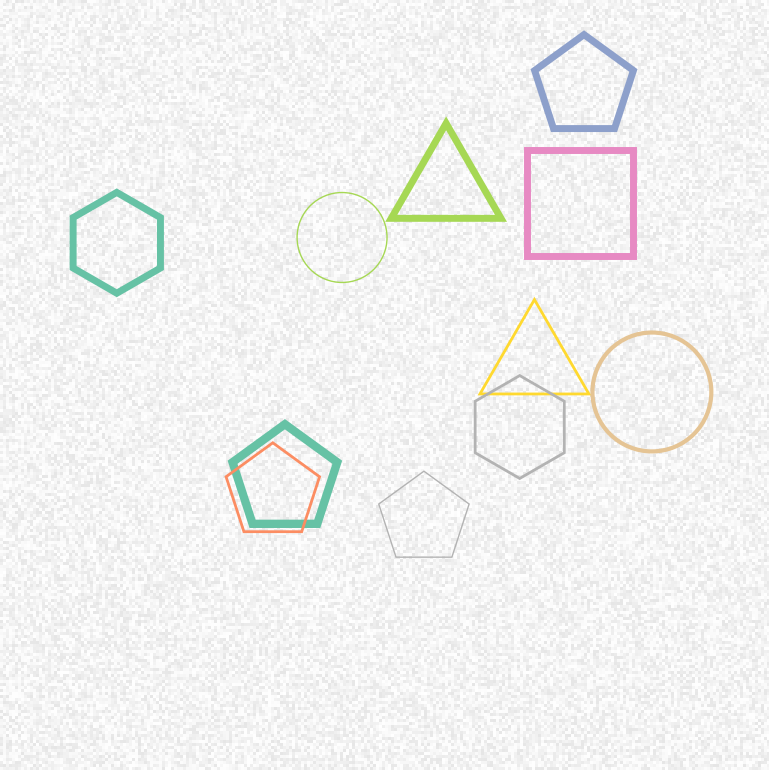[{"shape": "hexagon", "thickness": 2.5, "radius": 0.33, "center": [0.152, 0.685]}, {"shape": "pentagon", "thickness": 3, "radius": 0.36, "center": [0.37, 0.378]}, {"shape": "pentagon", "thickness": 1, "radius": 0.32, "center": [0.354, 0.361]}, {"shape": "pentagon", "thickness": 2.5, "radius": 0.34, "center": [0.758, 0.888]}, {"shape": "square", "thickness": 2.5, "radius": 0.34, "center": [0.753, 0.737]}, {"shape": "triangle", "thickness": 2.5, "radius": 0.41, "center": [0.579, 0.758]}, {"shape": "circle", "thickness": 0.5, "radius": 0.29, "center": [0.444, 0.692]}, {"shape": "triangle", "thickness": 1, "radius": 0.41, "center": [0.694, 0.529]}, {"shape": "circle", "thickness": 1.5, "radius": 0.39, "center": [0.847, 0.491]}, {"shape": "pentagon", "thickness": 0.5, "radius": 0.31, "center": [0.551, 0.326]}, {"shape": "hexagon", "thickness": 1, "radius": 0.33, "center": [0.675, 0.445]}]